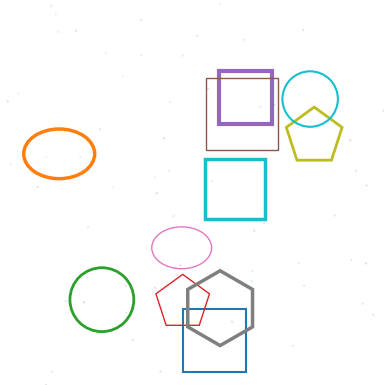[{"shape": "square", "thickness": 1.5, "radius": 0.41, "center": [0.558, 0.116]}, {"shape": "oval", "thickness": 2.5, "radius": 0.46, "center": [0.154, 0.6]}, {"shape": "circle", "thickness": 2, "radius": 0.41, "center": [0.265, 0.222]}, {"shape": "pentagon", "thickness": 1, "radius": 0.37, "center": [0.475, 0.214]}, {"shape": "square", "thickness": 3, "radius": 0.35, "center": [0.637, 0.747]}, {"shape": "square", "thickness": 1, "radius": 0.47, "center": [0.629, 0.703]}, {"shape": "oval", "thickness": 1, "radius": 0.39, "center": [0.472, 0.356]}, {"shape": "hexagon", "thickness": 2.5, "radius": 0.49, "center": [0.572, 0.2]}, {"shape": "pentagon", "thickness": 2, "radius": 0.38, "center": [0.816, 0.646]}, {"shape": "circle", "thickness": 1.5, "radius": 0.36, "center": [0.806, 0.743]}, {"shape": "square", "thickness": 2.5, "radius": 0.39, "center": [0.612, 0.508]}]